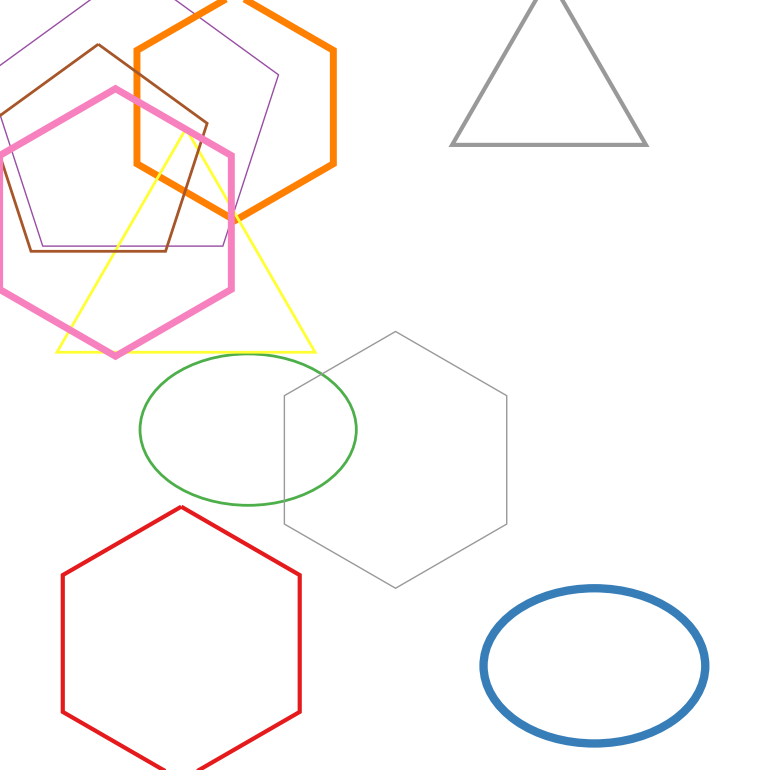[{"shape": "hexagon", "thickness": 1.5, "radius": 0.89, "center": [0.235, 0.164]}, {"shape": "oval", "thickness": 3, "radius": 0.72, "center": [0.772, 0.135]}, {"shape": "oval", "thickness": 1, "radius": 0.7, "center": [0.322, 0.442]}, {"shape": "pentagon", "thickness": 0.5, "radius": 0.99, "center": [0.172, 0.841]}, {"shape": "hexagon", "thickness": 2.5, "radius": 0.74, "center": [0.305, 0.861]}, {"shape": "triangle", "thickness": 1, "radius": 0.97, "center": [0.242, 0.639]}, {"shape": "pentagon", "thickness": 1, "radius": 0.74, "center": [0.128, 0.794]}, {"shape": "hexagon", "thickness": 2.5, "radius": 0.87, "center": [0.15, 0.711]}, {"shape": "hexagon", "thickness": 0.5, "radius": 0.83, "center": [0.514, 0.403]}, {"shape": "triangle", "thickness": 1.5, "radius": 0.73, "center": [0.713, 0.884]}]